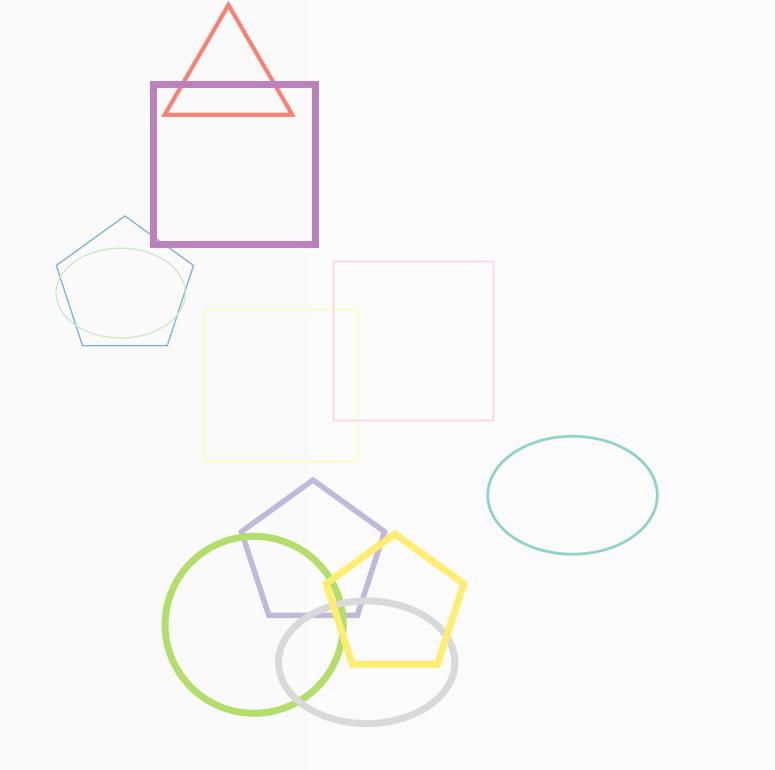[{"shape": "oval", "thickness": 1, "radius": 0.55, "center": [0.739, 0.357]}, {"shape": "square", "thickness": 0.5, "radius": 0.49, "center": [0.362, 0.5]}, {"shape": "pentagon", "thickness": 2, "radius": 0.49, "center": [0.404, 0.279]}, {"shape": "triangle", "thickness": 1.5, "radius": 0.48, "center": [0.295, 0.898]}, {"shape": "pentagon", "thickness": 0.5, "radius": 0.47, "center": [0.161, 0.626]}, {"shape": "circle", "thickness": 2.5, "radius": 0.57, "center": [0.328, 0.189]}, {"shape": "square", "thickness": 0.5, "radius": 0.52, "center": [0.533, 0.557]}, {"shape": "oval", "thickness": 2.5, "radius": 0.57, "center": [0.473, 0.14]}, {"shape": "square", "thickness": 2.5, "radius": 0.52, "center": [0.302, 0.788]}, {"shape": "oval", "thickness": 0.5, "radius": 0.42, "center": [0.156, 0.619]}, {"shape": "pentagon", "thickness": 2.5, "radius": 0.47, "center": [0.51, 0.213]}]